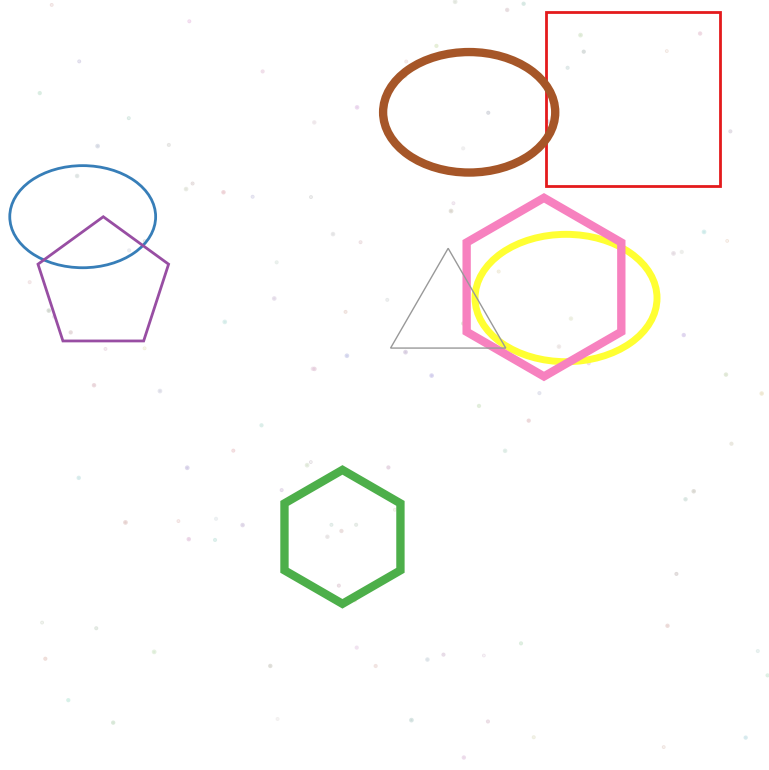[{"shape": "square", "thickness": 1, "radius": 0.56, "center": [0.822, 0.871]}, {"shape": "oval", "thickness": 1, "radius": 0.47, "center": [0.107, 0.719]}, {"shape": "hexagon", "thickness": 3, "radius": 0.43, "center": [0.445, 0.303]}, {"shape": "pentagon", "thickness": 1, "radius": 0.45, "center": [0.134, 0.629]}, {"shape": "oval", "thickness": 2.5, "radius": 0.59, "center": [0.735, 0.613]}, {"shape": "oval", "thickness": 3, "radius": 0.56, "center": [0.609, 0.854]}, {"shape": "hexagon", "thickness": 3, "radius": 0.58, "center": [0.706, 0.627]}, {"shape": "triangle", "thickness": 0.5, "radius": 0.43, "center": [0.582, 0.591]}]